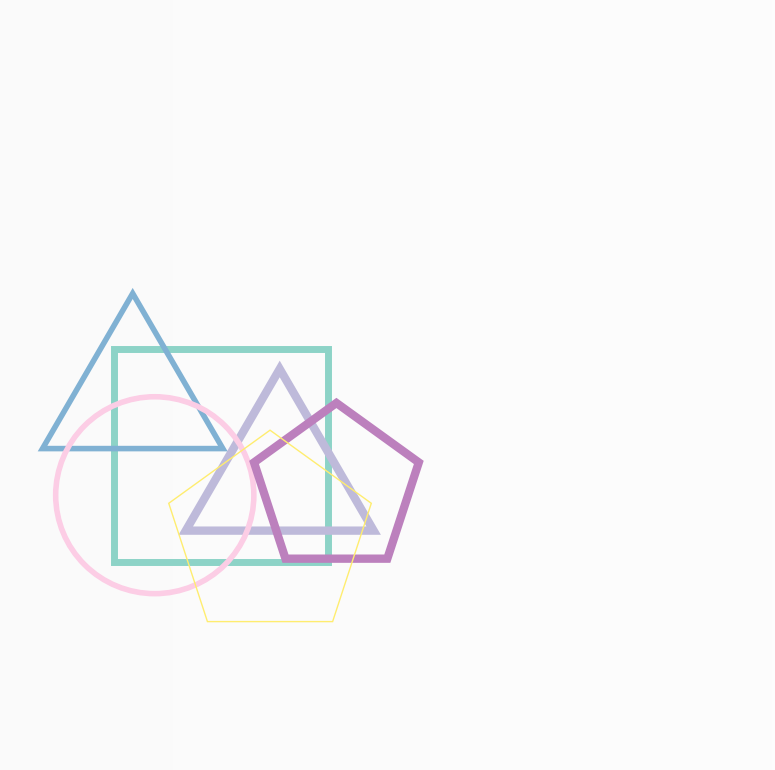[{"shape": "square", "thickness": 2.5, "radius": 0.69, "center": [0.285, 0.409]}, {"shape": "triangle", "thickness": 3, "radius": 0.7, "center": [0.361, 0.381]}, {"shape": "triangle", "thickness": 2, "radius": 0.67, "center": [0.171, 0.485]}, {"shape": "circle", "thickness": 2, "radius": 0.64, "center": [0.2, 0.357]}, {"shape": "pentagon", "thickness": 3, "radius": 0.56, "center": [0.434, 0.365]}, {"shape": "pentagon", "thickness": 0.5, "radius": 0.69, "center": [0.348, 0.304]}]